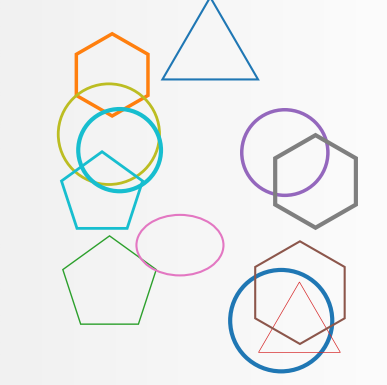[{"shape": "triangle", "thickness": 1.5, "radius": 0.71, "center": [0.543, 0.865]}, {"shape": "circle", "thickness": 3, "radius": 0.66, "center": [0.726, 0.167]}, {"shape": "hexagon", "thickness": 2.5, "radius": 0.53, "center": [0.289, 0.806]}, {"shape": "pentagon", "thickness": 1, "radius": 0.63, "center": [0.283, 0.261]}, {"shape": "triangle", "thickness": 0.5, "radius": 0.61, "center": [0.773, 0.146]}, {"shape": "circle", "thickness": 2.5, "radius": 0.56, "center": [0.735, 0.604]}, {"shape": "hexagon", "thickness": 1.5, "radius": 0.67, "center": [0.774, 0.24]}, {"shape": "oval", "thickness": 1.5, "radius": 0.56, "center": [0.464, 0.363]}, {"shape": "hexagon", "thickness": 3, "radius": 0.6, "center": [0.814, 0.529]}, {"shape": "circle", "thickness": 2, "radius": 0.65, "center": [0.281, 0.651]}, {"shape": "circle", "thickness": 3, "radius": 0.53, "center": [0.309, 0.61]}, {"shape": "pentagon", "thickness": 2, "radius": 0.55, "center": [0.263, 0.496]}]